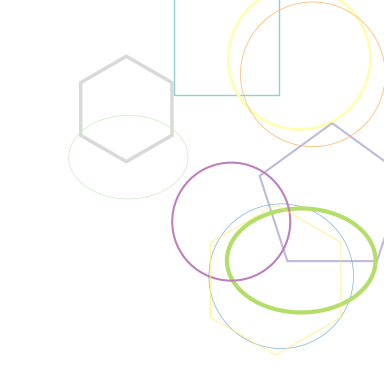[{"shape": "square", "thickness": 1, "radius": 0.68, "center": [0.589, 0.891]}, {"shape": "circle", "thickness": 2, "radius": 0.92, "center": [0.777, 0.848]}, {"shape": "pentagon", "thickness": 1.5, "radius": 0.99, "center": [0.863, 0.482]}, {"shape": "circle", "thickness": 0.5, "radius": 0.94, "center": [0.73, 0.283]}, {"shape": "circle", "thickness": 0.5, "radius": 0.94, "center": [0.813, 0.807]}, {"shape": "oval", "thickness": 3, "radius": 0.97, "center": [0.782, 0.323]}, {"shape": "hexagon", "thickness": 2.5, "radius": 0.68, "center": [0.328, 0.717]}, {"shape": "circle", "thickness": 1.5, "radius": 0.77, "center": [0.601, 0.424]}, {"shape": "oval", "thickness": 0.5, "radius": 0.77, "center": [0.333, 0.592]}, {"shape": "hexagon", "thickness": 0.5, "radius": 0.98, "center": [0.716, 0.273]}]